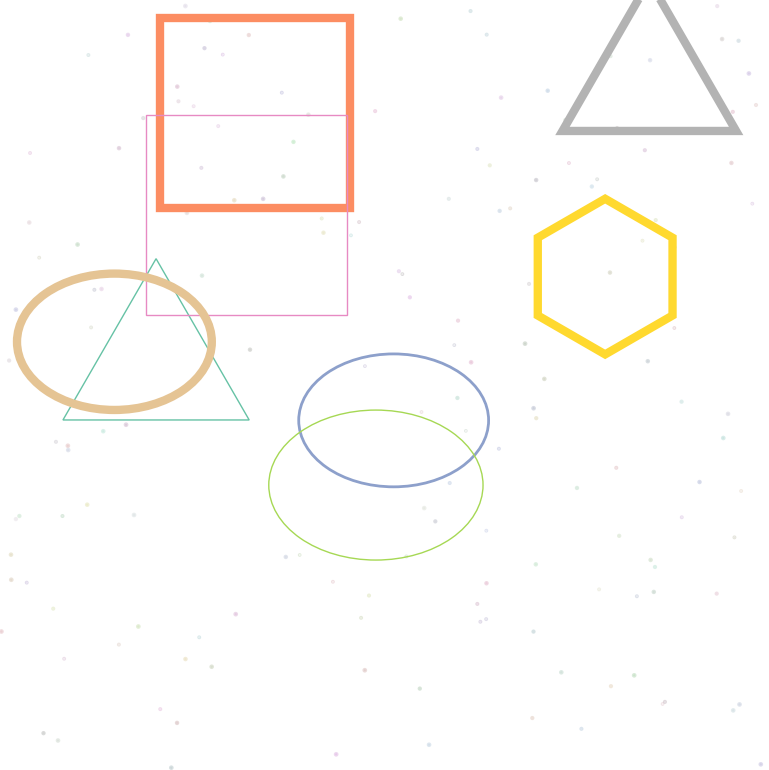[{"shape": "triangle", "thickness": 0.5, "radius": 0.7, "center": [0.203, 0.524]}, {"shape": "square", "thickness": 3, "radius": 0.62, "center": [0.331, 0.853]}, {"shape": "oval", "thickness": 1, "radius": 0.62, "center": [0.511, 0.454]}, {"shape": "square", "thickness": 0.5, "radius": 0.65, "center": [0.32, 0.721]}, {"shape": "oval", "thickness": 0.5, "radius": 0.7, "center": [0.488, 0.37]}, {"shape": "hexagon", "thickness": 3, "radius": 0.51, "center": [0.786, 0.641]}, {"shape": "oval", "thickness": 3, "radius": 0.63, "center": [0.149, 0.556]}, {"shape": "triangle", "thickness": 3, "radius": 0.65, "center": [0.843, 0.895]}]